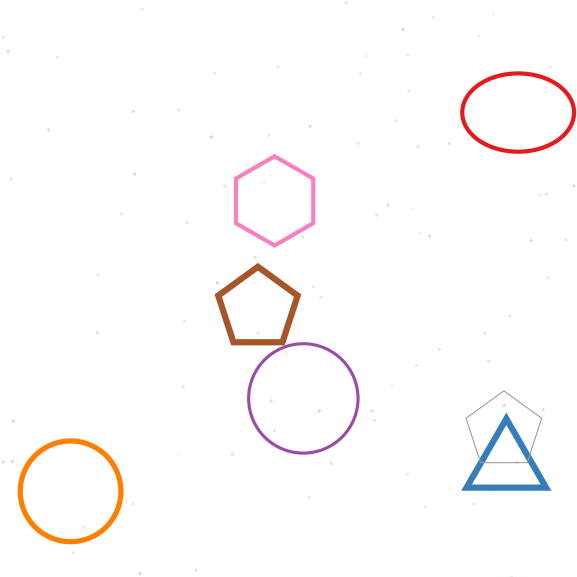[{"shape": "oval", "thickness": 2, "radius": 0.48, "center": [0.897, 0.804]}, {"shape": "triangle", "thickness": 3, "radius": 0.4, "center": [0.877, 0.194]}, {"shape": "circle", "thickness": 1.5, "radius": 0.47, "center": [0.525, 0.309]}, {"shape": "circle", "thickness": 2.5, "radius": 0.44, "center": [0.122, 0.148]}, {"shape": "pentagon", "thickness": 3, "radius": 0.36, "center": [0.447, 0.465]}, {"shape": "hexagon", "thickness": 2, "radius": 0.39, "center": [0.476, 0.651]}, {"shape": "pentagon", "thickness": 0.5, "radius": 0.34, "center": [0.873, 0.254]}]